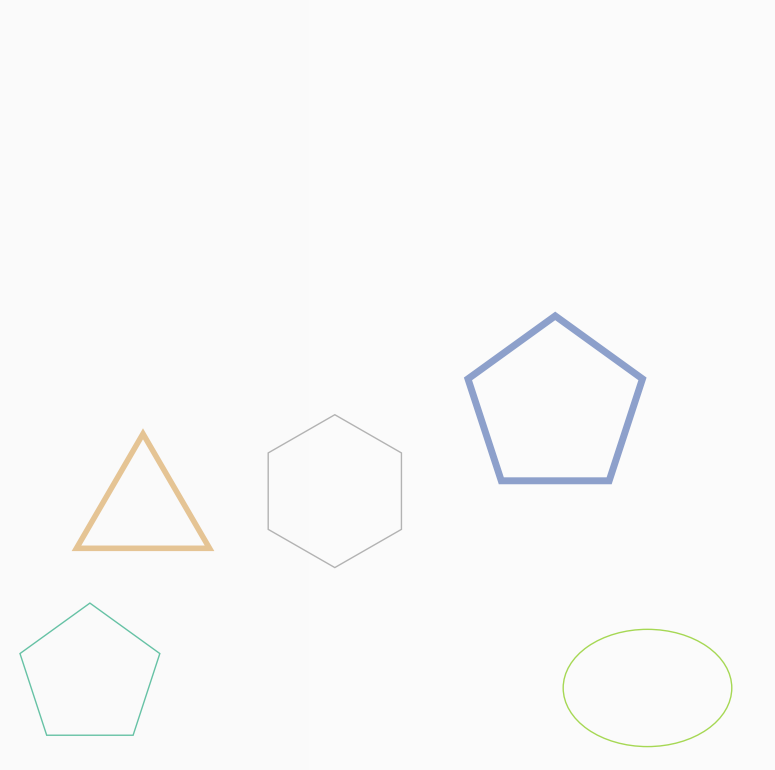[{"shape": "pentagon", "thickness": 0.5, "radius": 0.47, "center": [0.116, 0.122]}, {"shape": "pentagon", "thickness": 2.5, "radius": 0.59, "center": [0.716, 0.471]}, {"shape": "oval", "thickness": 0.5, "radius": 0.54, "center": [0.835, 0.107]}, {"shape": "triangle", "thickness": 2, "radius": 0.5, "center": [0.185, 0.337]}, {"shape": "hexagon", "thickness": 0.5, "radius": 0.5, "center": [0.432, 0.362]}]